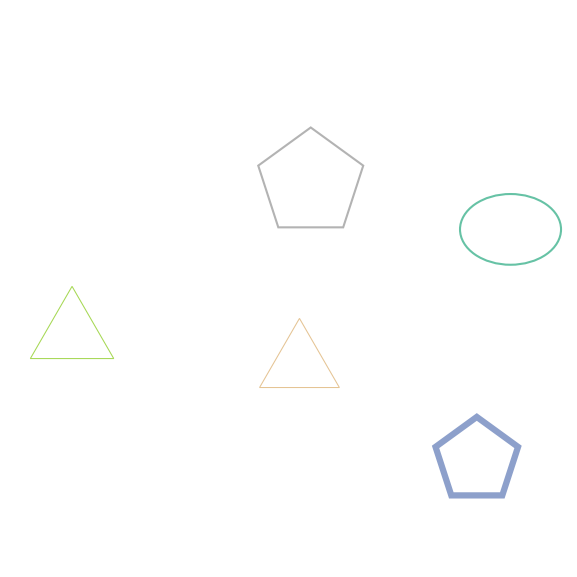[{"shape": "oval", "thickness": 1, "radius": 0.44, "center": [0.884, 0.602]}, {"shape": "pentagon", "thickness": 3, "radius": 0.38, "center": [0.826, 0.202]}, {"shape": "triangle", "thickness": 0.5, "radius": 0.42, "center": [0.125, 0.42]}, {"shape": "triangle", "thickness": 0.5, "radius": 0.4, "center": [0.519, 0.368]}, {"shape": "pentagon", "thickness": 1, "radius": 0.48, "center": [0.538, 0.683]}]